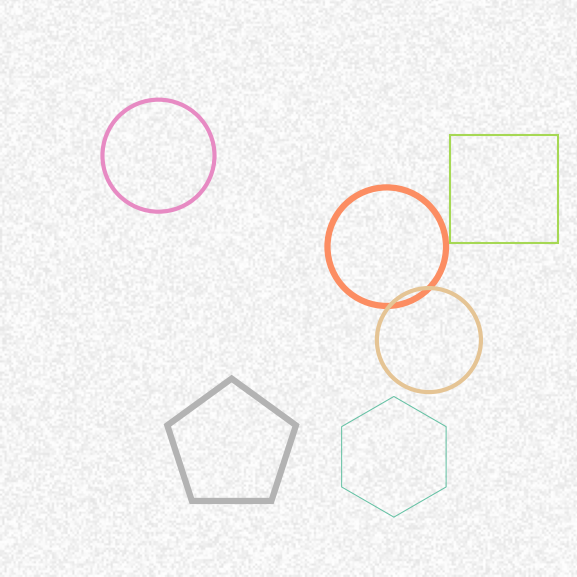[{"shape": "hexagon", "thickness": 0.5, "radius": 0.52, "center": [0.682, 0.208]}, {"shape": "circle", "thickness": 3, "radius": 0.51, "center": [0.67, 0.572]}, {"shape": "circle", "thickness": 2, "radius": 0.48, "center": [0.274, 0.73]}, {"shape": "square", "thickness": 1, "radius": 0.47, "center": [0.872, 0.672]}, {"shape": "circle", "thickness": 2, "radius": 0.45, "center": [0.743, 0.41]}, {"shape": "pentagon", "thickness": 3, "radius": 0.59, "center": [0.401, 0.226]}]